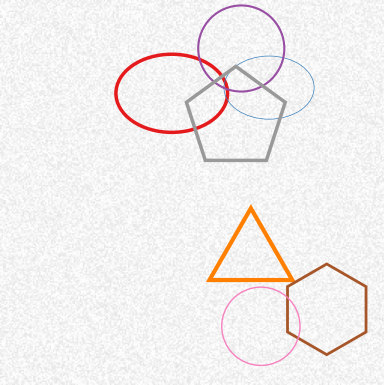[{"shape": "oval", "thickness": 2.5, "radius": 0.72, "center": [0.446, 0.758]}, {"shape": "oval", "thickness": 0.5, "radius": 0.59, "center": [0.699, 0.772]}, {"shape": "circle", "thickness": 1.5, "radius": 0.56, "center": [0.627, 0.874]}, {"shape": "triangle", "thickness": 3, "radius": 0.62, "center": [0.652, 0.335]}, {"shape": "hexagon", "thickness": 2, "radius": 0.59, "center": [0.849, 0.197]}, {"shape": "circle", "thickness": 1, "radius": 0.51, "center": [0.678, 0.153]}, {"shape": "pentagon", "thickness": 2.5, "radius": 0.67, "center": [0.613, 0.693]}]